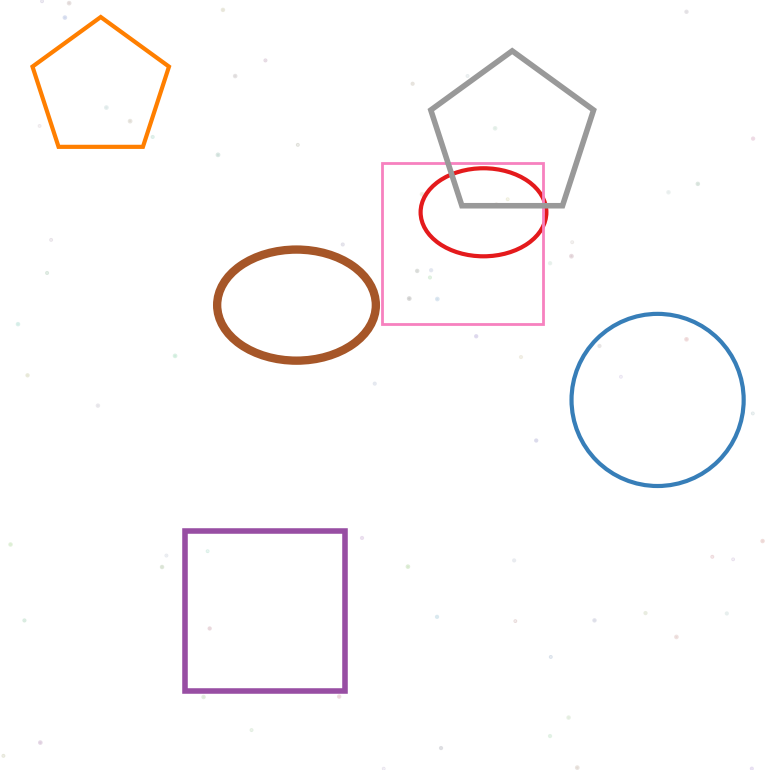[{"shape": "oval", "thickness": 1.5, "radius": 0.41, "center": [0.628, 0.724]}, {"shape": "circle", "thickness": 1.5, "radius": 0.56, "center": [0.854, 0.481]}, {"shape": "square", "thickness": 2, "radius": 0.52, "center": [0.344, 0.207]}, {"shape": "pentagon", "thickness": 1.5, "radius": 0.47, "center": [0.131, 0.885]}, {"shape": "oval", "thickness": 3, "radius": 0.52, "center": [0.385, 0.604]}, {"shape": "square", "thickness": 1, "radius": 0.52, "center": [0.6, 0.684]}, {"shape": "pentagon", "thickness": 2, "radius": 0.56, "center": [0.665, 0.823]}]